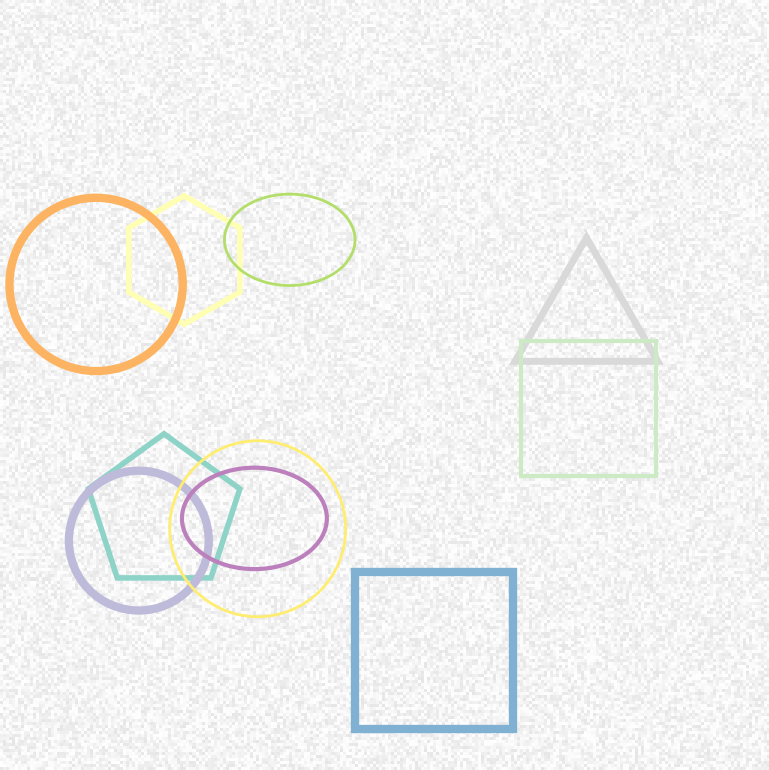[{"shape": "pentagon", "thickness": 2, "radius": 0.52, "center": [0.213, 0.333]}, {"shape": "hexagon", "thickness": 2, "radius": 0.42, "center": [0.239, 0.662]}, {"shape": "circle", "thickness": 3, "radius": 0.45, "center": [0.18, 0.298]}, {"shape": "square", "thickness": 3, "radius": 0.51, "center": [0.564, 0.155]}, {"shape": "circle", "thickness": 3, "radius": 0.56, "center": [0.125, 0.631]}, {"shape": "oval", "thickness": 1, "radius": 0.42, "center": [0.376, 0.689]}, {"shape": "triangle", "thickness": 2.5, "radius": 0.53, "center": [0.762, 0.584]}, {"shape": "oval", "thickness": 1.5, "radius": 0.47, "center": [0.33, 0.327]}, {"shape": "square", "thickness": 1.5, "radius": 0.44, "center": [0.765, 0.47]}, {"shape": "circle", "thickness": 1, "radius": 0.57, "center": [0.335, 0.313]}]